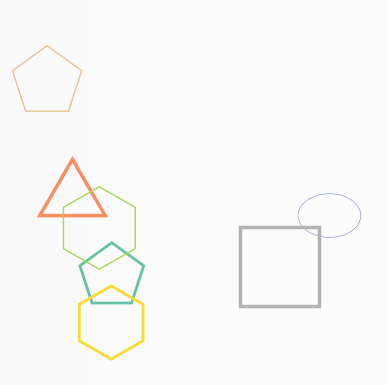[{"shape": "pentagon", "thickness": 2, "radius": 0.43, "center": [0.289, 0.283]}, {"shape": "triangle", "thickness": 2.5, "radius": 0.49, "center": [0.187, 0.489]}, {"shape": "oval", "thickness": 0.5, "radius": 0.4, "center": [0.85, 0.44]}, {"shape": "hexagon", "thickness": 1, "radius": 0.54, "center": [0.256, 0.408]}, {"shape": "hexagon", "thickness": 2, "radius": 0.47, "center": [0.287, 0.162]}, {"shape": "pentagon", "thickness": 1, "radius": 0.47, "center": [0.121, 0.787]}, {"shape": "square", "thickness": 2.5, "radius": 0.51, "center": [0.722, 0.307]}]